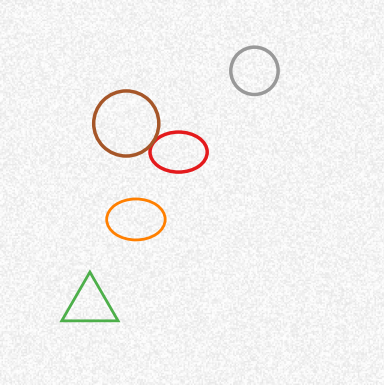[{"shape": "oval", "thickness": 2.5, "radius": 0.37, "center": [0.464, 0.605]}, {"shape": "triangle", "thickness": 2, "radius": 0.42, "center": [0.234, 0.209]}, {"shape": "oval", "thickness": 2, "radius": 0.38, "center": [0.353, 0.43]}, {"shape": "circle", "thickness": 2.5, "radius": 0.42, "center": [0.328, 0.679]}, {"shape": "circle", "thickness": 2.5, "radius": 0.31, "center": [0.661, 0.816]}]